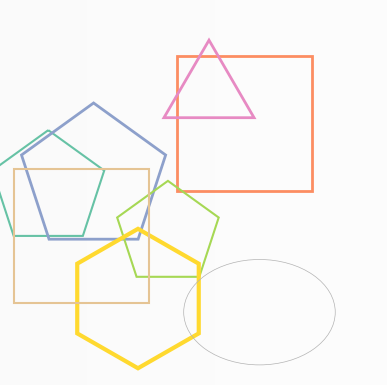[{"shape": "pentagon", "thickness": 1.5, "radius": 0.76, "center": [0.125, 0.51]}, {"shape": "square", "thickness": 2, "radius": 0.87, "center": [0.63, 0.679]}, {"shape": "pentagon", "thickness": 2, "radius": 0.98, "center": [0.241, 0.537]}, {"shape": "triangle", "thickness": 2, "radius": 0.67, "center": [0.539, 0.761]}, {"shape": "pentagon", "thickness": 1.5, "radius": 0.69, "center": [0.433, 0.392]}, {"shape": "hexagon", "thickness": 3, "radius": 0.91, "center": [0.356, 0.225]}, {"shape": "square", "thickness": 1.5, "radius": 0.87, "center": [0.21, 0.386]}, {"shape": "oval", "thickness": 0.5, "radius": 0.98, "center": [0.67, 0.189]}]